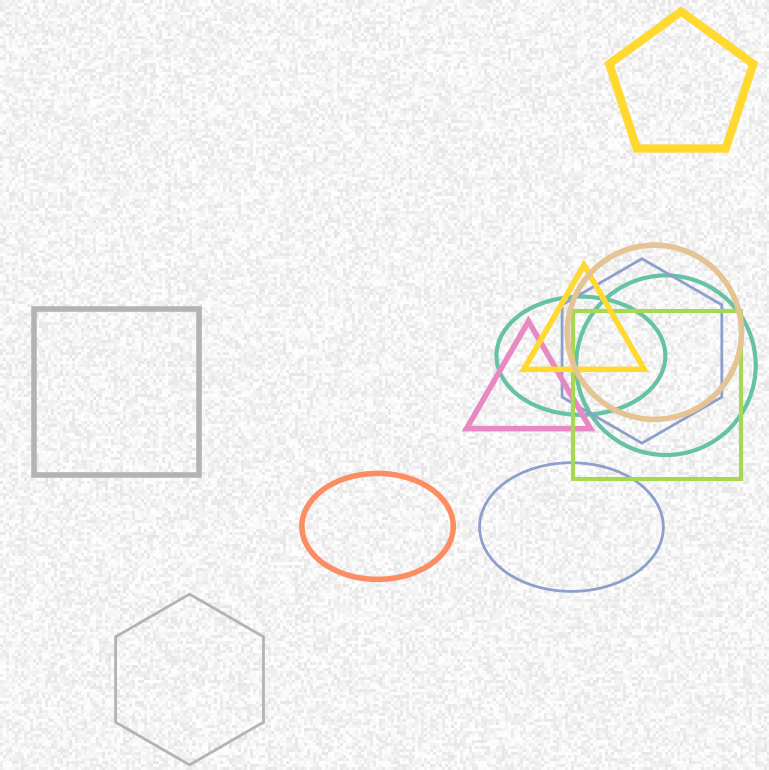[{"shape": "circle", "thickness": 1.5, "radius": 0.58, "center": [0.865, 0.526]}, {"shape": "oval", "thickness": 1.5, "radius": 0.55, "center": [0.754, 0.538]}, {"shape": "oval", "thickness": 2, "radius": 0.49, "center": [0.49, 0.316]}, {"shape": "hexagon", "thickness": 1, "radius": 0.6, "center": [0.834, 0.544]}, {"shape": "oval", "thickness": 1, "radius": 0.6, "center": [0.742, 0.316]}, {"shape": "triangle", "thickness": 2, "radius": 0.46, "center": [0.686, 0.49]}, {"shape": "square", "thickness": 1.5, "radius": 0.55, "center": [0.853, 0.487]}, {"shape": "pentagon", "thickness": 3, "radius": 0.49, "center": [0.885, 0.887]}, {"shape": "triangle", "thickness": 2, "radius": 0.45, "center": [0.758, 0.565]}, {"shape": "circle", "thickness": 2, "radius": 0.57, "center": [0.85, 0.568]}, {"shape": "square", "thickness": 2, "radius": 0.54, "center": [0.151, 0.491]}, {"shape": "hexagon", "thickness": 1, "radius": 0.55, "center": [0.246, 0.118]}]